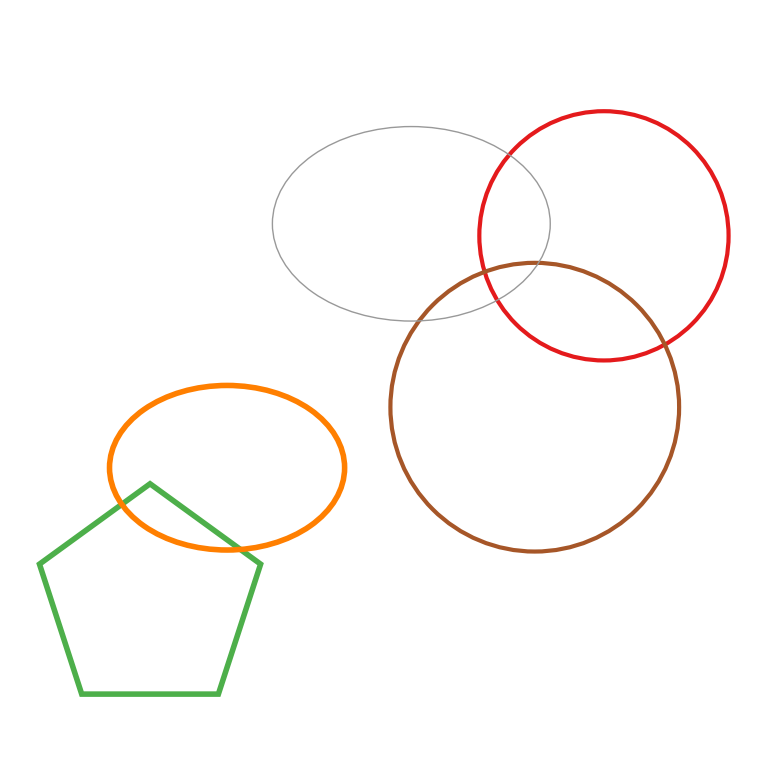[{"shape": "circle", "thickness": 1.5, "radius": 0.81, "center": [0.784, 0.694]}, {"shape": "pentagon", "thickness": 2, "radius": 0.75, "center": [0.195, 0.221]}, {"shape": "oval", "thickness": 2, "radius": 0.76, "center": [0.295, 0.393]}, {"shape": "circle", "thickness": 1.5, "radius": 0.94, "center": [0.694, 0.471]}, {"shape": "oval", "thickness": 0.5, "radius": 0.9, "center": [0.534, 0.709]}]